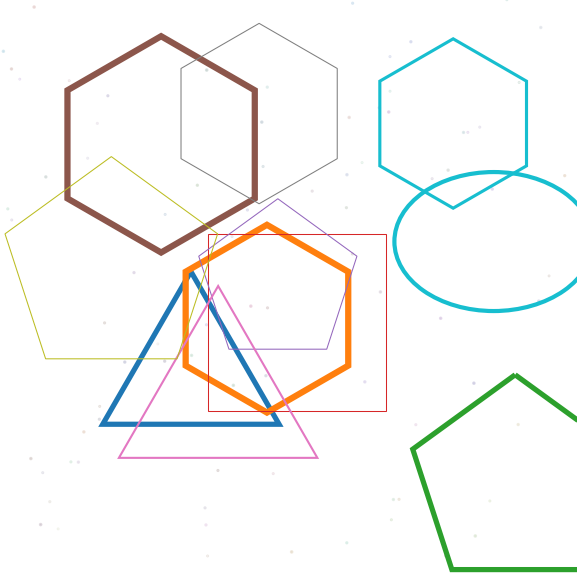[{"shape": "triangle", "thickness": 2.5, "radius": 0.88, "center": [0.331, 0.353]}, {"shape": "hexagon", "thickness": 3, "radius": 0.81, "center": [0.462, 0.447]}, {"shape": "pentagon", "thickness": 2.5, "radius": 0.93, "center": [0.892, 0.164]}, {"shape": "square", "thickness": 0.5, "radius": 0.77, "center": [0.515, 0.441]}, {"shape": "pentagon", "thickness": 0.5, "radius": 0.72, "center": [0.481, 0.511]}, {"shape": "hexagon", "thickness": 3, "radius": 0.94, "center": [0.279, 0.749]}, {"shape": "triangle", "thickness": 1, "radius": 0.99, "center": [0.378, 0.306]}, {"shape": "hexagon", "thickness": 0.5, "radius": 0.78, "center": [0.449, 0.802]}, {"shape": "pentagon", "thickness": 0.5, "radius": 0.97, "center": [0.193, 0.534]}, {"shape": "hexagon", "thickness": 1.5, "radius": 0.73, "center": [0.785, 0.785]}, {"shape": "oval", "thickness": 2, "radius": 0.86, "center": [0.855, 0.581]}]